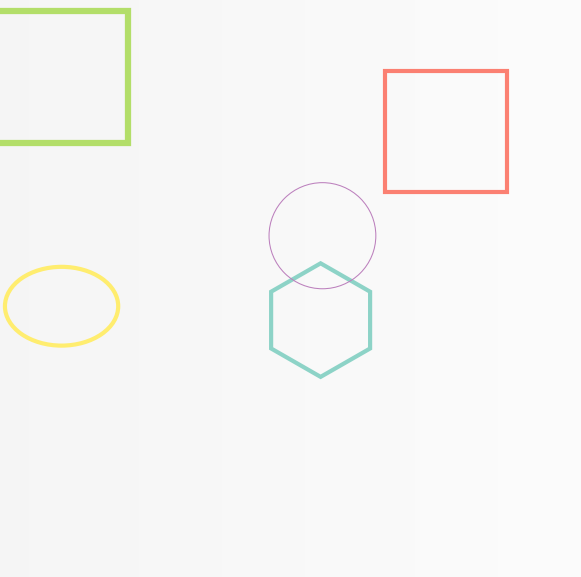[{"shape": "hexagon", "thickness": 2, "radius": 0.49, "center": [0.552, 0.445]}, {"shape": "square", "thickness": 2, "radius": 0.52, "center": [0.768, 0.771]}, {"shape": "square", "thickness": 3, "radius": 0.57, "center": [0.106, 0.866]}, {"shape": "circle", "thickness": 0.5, "radius": 0.46, "center": [0.555, 0.591]}, {"shape": "oval", "thickness": 2, "radius": 0.49, "center": [0.106, 0.469]}]